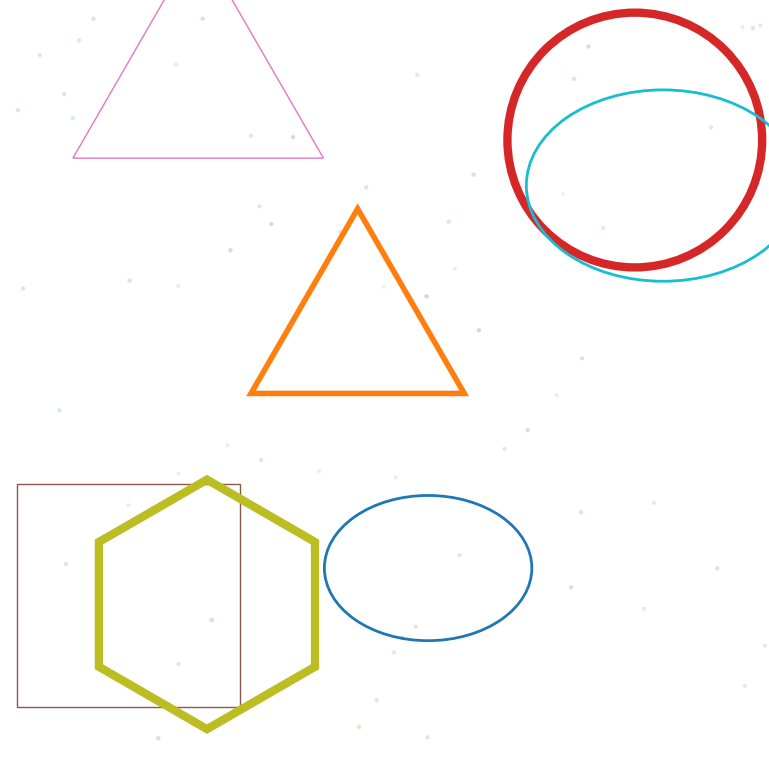[{"shape": "oval", "thickness": 1, "radius": 0.67, "center": [0.556, 0.262]}, {"shape": "triangle", "thickness": 2, "radius": 0.8, "center": [0.464, 0.569]}, {"shape": "circle", "thickness": 3, "radius": 0.83, "center": [0.824, 0.818]}, {"shape": "square", "thickness": 0.5, "radius": 0.72, "center": [0.167, 0.227]}, {"shape": "triangle", "thickness": 0.5, "radius": 0.94, "center": [0.257, 0.889]}, {"shape": "hexagon", "thickness": 3, "radius": 0.81, "center": [0.269, 0.215]}, {"shape": "oval", "thickness": 1, "radius": 0.89, "center": [0.861, 0.759]}]